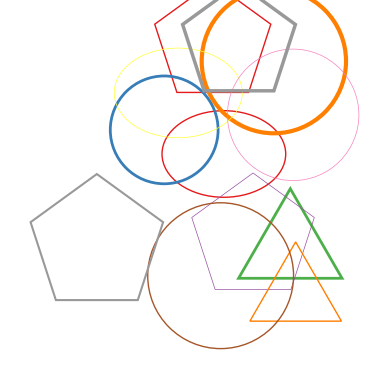[{"shape": "pentagon", "thickness": 1, "radius": 0.79, "center": [0.553, 0.888]}, {"shape": "oval", "thickness": 1, "radius": 0.8, "center": [0.581, 0.6]}, {"shape": "circle", "thickness": 2, "radius": 0.7, "center": [0.426, 0.663]}, {"shape": "triangle", "thickness": 2, "radius": 0.78, "center": [0.754, 0.355]}, {"shape": "pentagon", "thickness": 0.5, "radius": 0.84, "center": [0.657, 0.383]}, {"shape": "triangle", "thickness": 1, "radius": 0.69, "center": [0.768, 0.234]}, {"shape": "circle", "thickness": 3, "radius": 0.94, "center": [0.711, 0.841]}, {"shape": "oval", "thickness": 0.5, "radius": 0.83, "center": [0.463, 0.759]}, {"shape": "circle", "thickness": 1, "radius": 0.95, "center": [0.573, 0.284]}, {"shape": "circle", "thickness": 0.5, "radius": 0.85, "center": [0.761, 0.702]}, {"shape": "pentagon", "thickness": 2.5, "radius": 0.77, "center": [0.621, 0.889]}, {"shape": "pentagon", "thickness": 1.5, "radius": 0.9, "center": [0.252, 0.367]}]